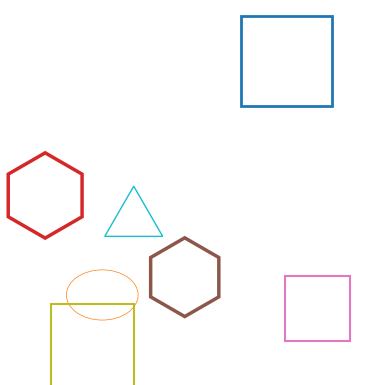[{"shape": "square", "thickness": 2, "radius": 0.59, "center": [0.744, 0.841]}, {"shape": "oval", "thickness": 0.5, "radius": 0.47, "center": [0.266, 0.234]}, {"shape": "hexagon", "thickness": 2.5, "radius": 0.55, "center": [0.117, 0.492]}, {"shape": "hexagon", "thickness": 2.5, "radius": 0.51, "center": [0.48, 0.28]}, {"shape": "square", "thickness": 1.5, "radius": 0.42, "center": [0.825, 0.199]}, {"shape": "square", "thickness": 1.5, "radius": 0.54, "center": [0.24, 0.103]}, {"shape": "triangle", "thickness": 1, "radius": 0.43, "center": [0.347, 0.429]}]